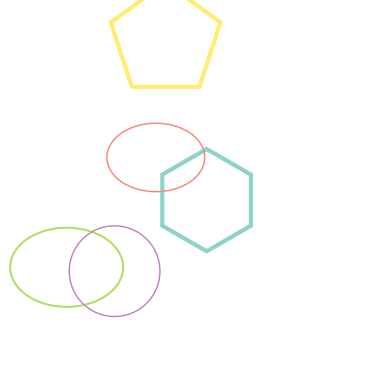[{"shape": "hexagon", "thickness": 3, "radius": 0.66, "center": [0.537, 0.48]}, {"shape": "oval", "thickness": 1, "radius": 0.64, "center": [0.405, 0.591]}, {"shape": "oval", "thickness": 1.5, "radius": 0.73, "center": [0.173, 0.306]}, {"shape": "circle", "thickness": 1, "radius": 0.59, "center": [0.298, 0.296]}, {"shape": "pentagon", "thickness": 3, "radius": 0.75, "center": [0.43, 0.896]}]